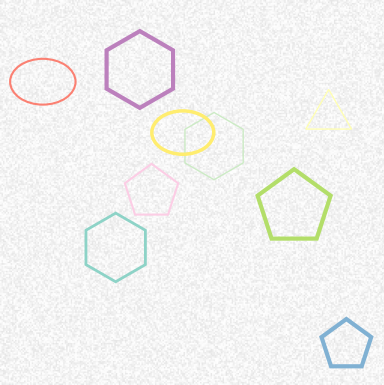[{"shape": "hexagon", "thickness": 2, "radius": 0.45, "center": [0.3, 0.357]}, {"shape": "triangle", "thickness": 1, "radius": 0.34, "center": [0.854, 0.699]}, {"shape": "oval", "thickness": 1.5, "radius": 0.42, "center": [0.111, 0.788]}, {"shape": "pentagon", "thickness": 3, "radius": 0.34, "center": [0.9, 0.103]}, {"shape": "pentagon", "thickness": 3, "radius": 0.5, "center": [0.764, 0.461]}, {"shape": "pentagon", "thickness": 1.5, "radius": 0.36, "center": [0.394, 0.502]}, {"shape": "hexagon", "thickness": 3, "radius": 0.5, "center": [0.363, 0.82]}, {"shape": "hexagon", "thickness": 1, "radius": 0.44, "center": [0.556, 0.62]}, {"shape": "oval", "thickness": 2.5, "radius": 0.4, "center": [0.475, 0.656]}]